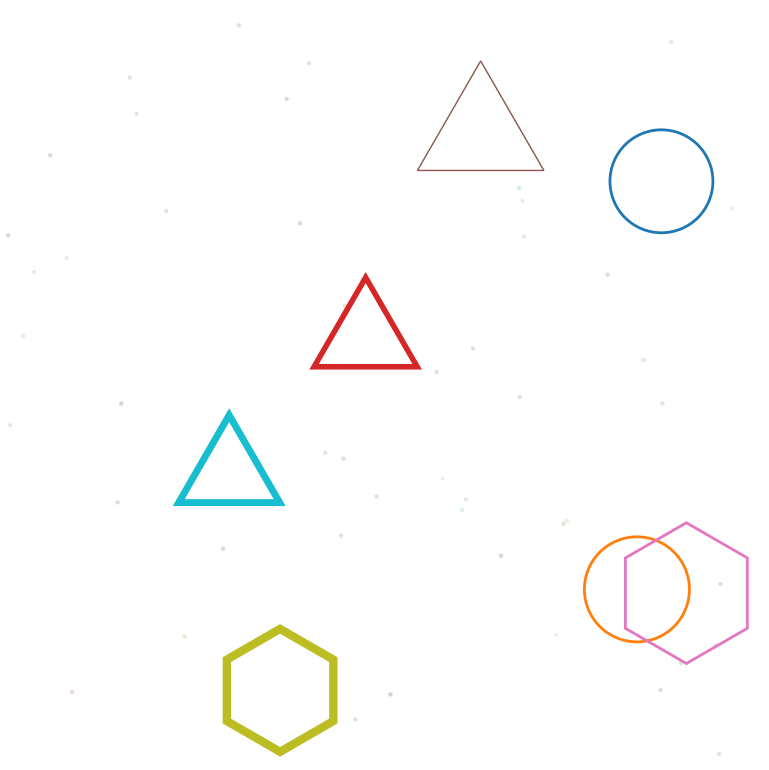[{"shape": "circle", "thickness": 1, "radius": 0.33, "center": [0.859, 0.765]}, {"shape": "circle", "thickness": 1, "radius": 0.34, "center": [0.827, 0.235]}, {"shape": "triangle", "thickness": 2, "radius": 0.39, "center": [0.475, 0.562]}, {"shape": "triangle", "thickness": 0.5, "radius": 0.47, "center": [0.624, 0.826]}, {"shape": "hexagon", "thickness": 1, "radius": 0.46, "center": [0.891, 0.23]}, {"shape": "hexagon", "thickness": 3, "radius": 0.4, "center": [0.364, 0.103]}, {"shape": "triangle", "thickness": 2.5, "radius": 0.38, "center": [0.298, 0.385]}]